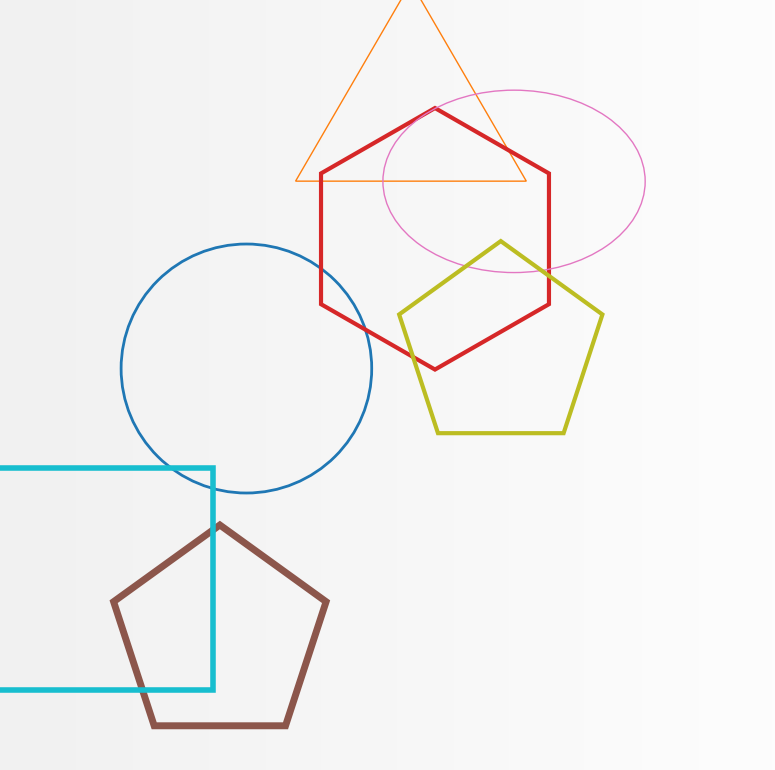[{"shape": "circle", "thickness": 1, "radius": 0.81, "center": [0.318, 0.521]}, {"shape": "triangle", "thickness": 0.5, "radius": 0.86, "center": [0.53, 0.851]}, {"shape": "hexagon", "thickness": 1.5, "radius": 0.85, "center": [0.561, 0.69]}, {"shape": "pentagon", "thickness": 2.5, "radius": 0.72, "center": [0.284, 0.174]}, {"shape": "oval", "thickness": 0.5, "radius": 0.85, "center": [0.663, 0.764]}, {"shape": "pentagon", "thickness": 1.5, "radius": 0.69, "center": [0.646, 0.549]}, {"shape": "square", "thickness": 2, "radius": 0.72, "center": [0.13, 0.248]}]